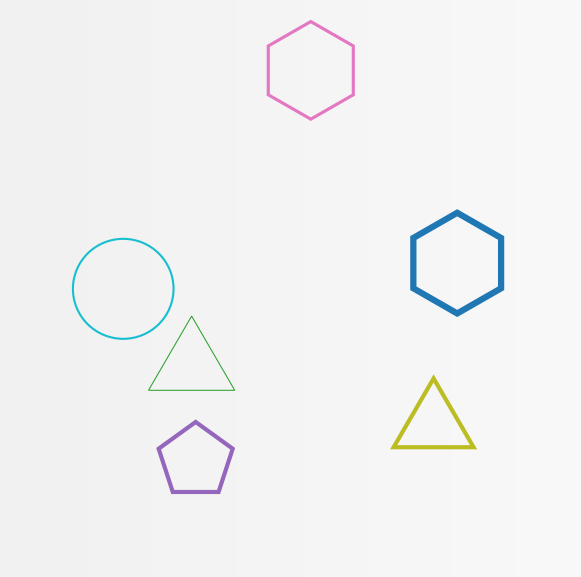[{"shape": "hexagon", "thickness": 3, "radius": 0.44, "center": [0.787, 0.544]}, {"shape": "triangle", "thickness": 0.5, "radius": 0.43, "center": [0.33, 0.366]}, {"shape": "pentagon", "thickness": 2, "radius": 0.34, "center": [0.337, 0.201]}, {"shape": "hexagon", "thickness": 1.5, "radius": 0.42, "center": [0.535, 0.877]}, {"shape": "triangle", "thickness": 2, "radius": 0.4, "center": [0.746, 0.264]}, {"shape": "circle", "thickness": 1, "radius": 0.43, "center": [0.212, 0.499]}]